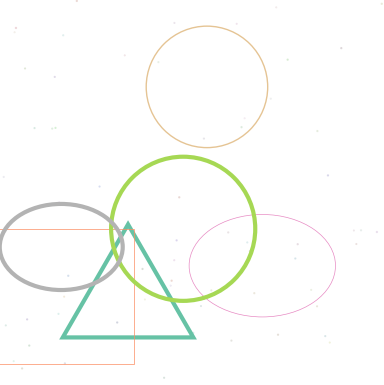[{"shape": "triangle", "thickness": 3, "radius": 0.98, "center": [0.333, 0.221]}, {"shape": "square", "thickness": 0.5, "radius": 0.88, "center": [0.171, 0.23]}, {"shape": "oval", "thickness": 0.5, "radius": 0.95, "center": [0.681, 0.31]}, {"shape": "circle", "thickness": 3, "radius": 0.94, "center": [0.476, 0.406]}, {"shape": "circle", "thickness": 1, "radius": 0.79, "center": [0.538, 0.774]}, {"shape": "oval", "thickness": 3, "radius": 0.8, "center": [0.159, 0.358]}]